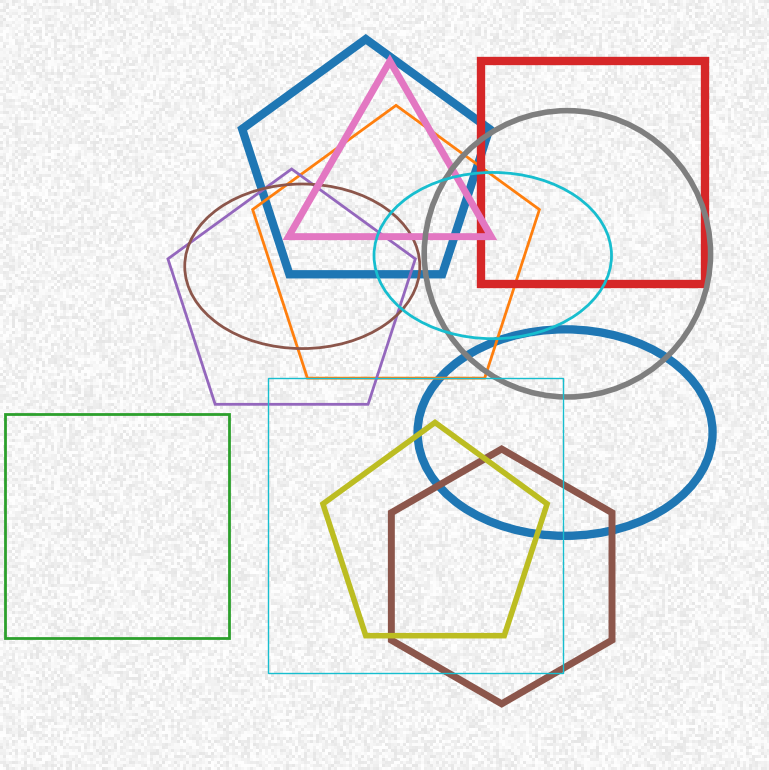[{"shape": "pentagon", "thickness": 3, "radius": 0.84, "center": [0.475, 0.78]}, {"shape": "oval", "thickness": 3, "radius": 0.96, "center": [0.734, 0.438]}, {"shape": "pentagon", "thickness": 1, "radius": 0.98, "center": [0.514, 0.667]}, {"shape": "square", "thickness": 1, "radius": 0.73, "center": [0.152, 0.317]}, {"shape": "square", "thickness": 3, "radius": 0.73, "center": [0.77, 0.776]}, {"shape": "pentagon", "thickness": 1, "radius": 0.84, "center": [0.379, 0.612]}, {"shape": "oval", "thickness": 1, "radius": 0.76, "center": [0.393, 0.654]}, {"shape": "hexagon", "thickness": 2.5, "radius": 0.83, "center": [0.652, 0.251]}, {"shape": "triangle", "thickness": 2.5, "radius": 0.76, "center": [0.506, 0.769]}, {"shape": "circle", "thickness": 2, "radius": 0.93, "center": [0.737, 0.67]}, {"shape": "pentagon", "thickness": 2, "radius": 0.77, "center": [0.565, 0.298]}, {"shape": "square", "thickness": 0.5, "radius": 0.96, "center": [0.54, 0.318]}, {"shape": "oval", "thickness": 1, "radius": 0.77, "center": [0.64, 0.668]}]